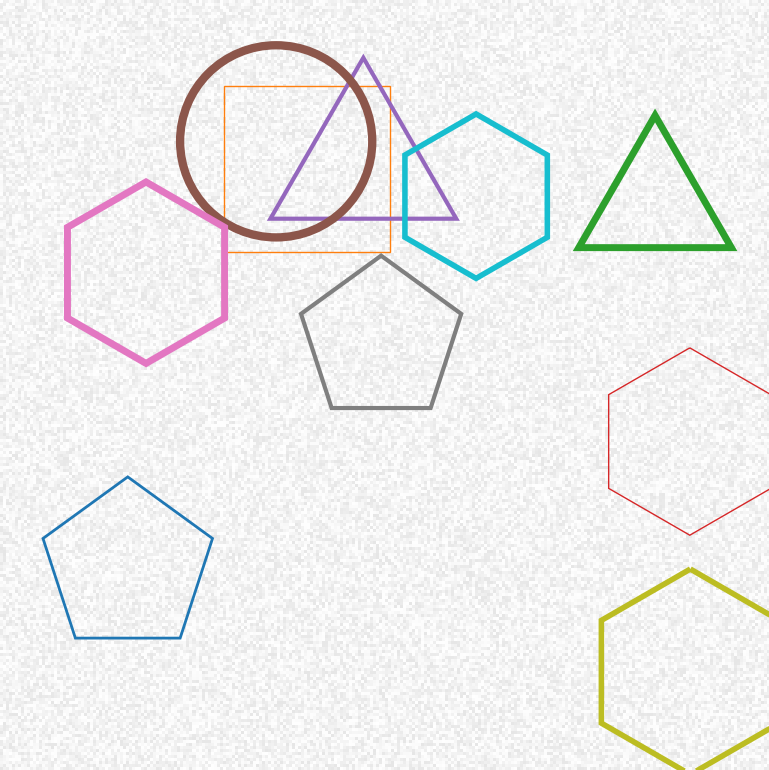[{"shape": "pentagon", "thickness": 1, "radius": 0.58, "center": [0.166, 0.265]}, {"shape": "square", "thickness": 0.5, "radius": 0.54, "center": [0.399, 0.78]}, {"shape": "triangle", "thickness": 2.5, "radius": 0.57, "center": [0.851, 0.736]}, {"shape": "hexagon", "thickness": 0.5, "radius": 0.61, "center": [0.896, 0.427]}, {"shape": "triangle", "thickness": 1.5, "radius": 0.7, "center": [0.472, 0.786]}, {"shape": "circle", "thickness": 3, "radius": 0.62, "center": [0.359, 0.816]}, {"shape": "hexagon", "thickness": 2.5, "radius": 0.59, "center": [0.19, 0.646]}, {"shape": "pentagon", "thickness": 1.5, "radius": 0.55, "center": [0.495, 0.559]}, {"shape": "hexagon", "thickness": 2, "radius": 0.67, "center": [0.897, 0.128]}, {"shape": "hexagon", "thickness": 2, "radius": 0.53, "center": [0.618, 0.745]}]